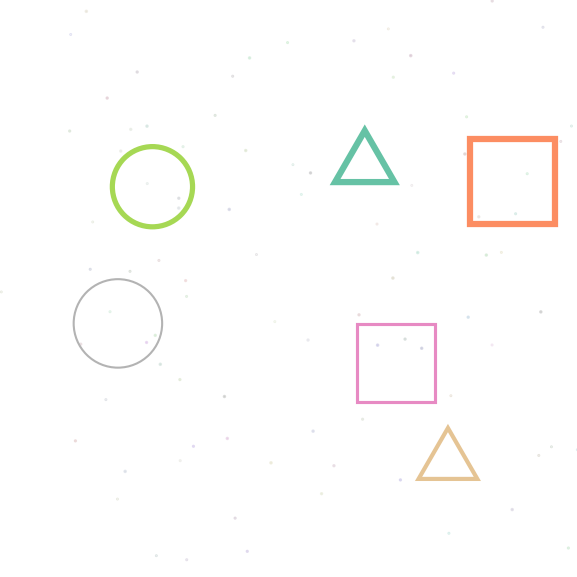[{"shape": "triangle", "thickness": 3, "radius": 0.3, "center": [0.632, 0.714]}, {"shape": "square", "thickness": 3, "radius": 0.37, "center": [0.888, 0.685]}, {"shape": "square", "thickness": 1.5, "radius": 0.34, "center": [0.685, 0.37]}, {"shape": "circle", "thickness": 2.5, "radius": 0.35, "center": [0.264, 0.676]}, {"shape": "triangle", "thickness": 2, "radius": 0.29, "center": [0.776, 0.199]}, {"shape": "circle", "thickness": 1, "radius": 0.38, "center": [0.204, 0.439]}]